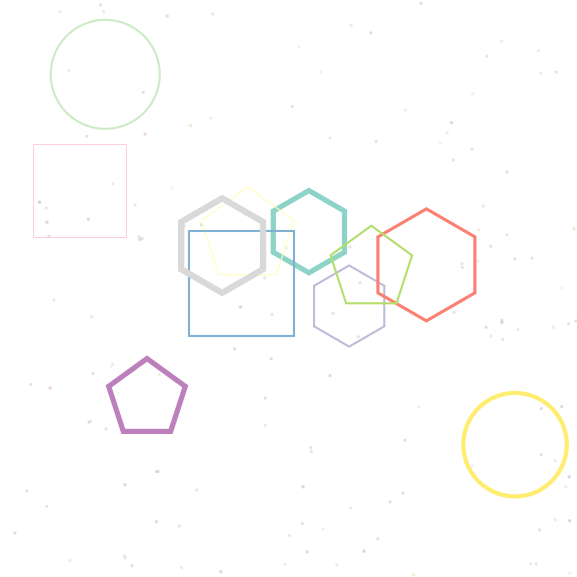[{"shape": "hexagon", "thickness": 2.5, "radius": 0.36, "center": [0.535, 0.598]}, {"shape": "pentagon", "thickness": 0.5, "radius": 0.42, "center": [0.429, 0.591]}, {"shape": "hexagon", "thickness": 1, "radius": 0.35, "center": [0.605, 0.469]}, {"shape": "hexagon", "thickness": 1.5, "radius": 0.48, "center": [0.738, 0.54]}, {"shape": "square", "thickness": 1, "radius": 0.45, "center": [0.418, 0.508]}, {"shape": "pentagon", "thickness": 1, "radius": 0.37, "center": [0.643, 0.534]}, {"shape": "square", "thickness": 0.5, "radius": 0.4, "center": [0.137, 0.669]}, {"shape": "hexagon", "thickness": 3, "radius": 0.41, "center": [0.385, 0.574]}, {"shape": "pentagon", "thickness": 2.5, "radius": 0.35, "center": [0.255, 0.309]}, {"shape": "circle", "thickness": 1, "radius": 0.47, "center": [0.182, 0.87]}, {"shape": "circle", "thickness": 2, "radius": 0.45, "center": [0.892, 0.229]}]